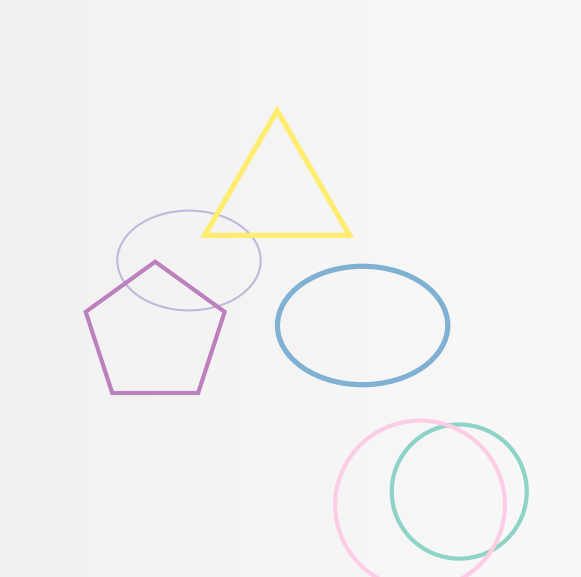[{"shape": "circle", "thickness": 2, "radius": 0.58, "center": [0.79, 0.148]}, {"shape": "oval", "thickness": 1, "radius": 0.62, "center": [0.325, 0.548]}, {"shape": "oval", "thickness": 2.5, "radius": 0.73, "center": [0.624, 0.436]}, {"shape": "circle", "thickness": 2, "radius": 0.73, "center": [0.723, 0.125]}, {"shape": "pentagon", "thickness": 2, "radius": 0.63, "center": [0.267, 0.42]}, {"shape": "triangle", "thickness": 2.5, "radius": 0.72, "center": [0.477, 0.664]}]